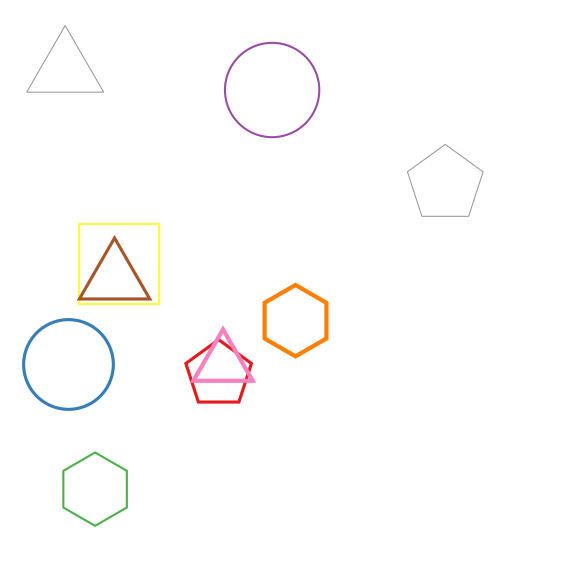[{"shape": "pentagon", "thickness": 1.5, "radius": 0.3, "center": [0.379, 0.351]}, {"shape": "circle", "thickness": 1.5, "radius": 0.39, "center": [0.119, 0.368]}, {"shape": "hexagon", "thickness": 1, "radius": 0.32, "center": [0.165, 0.152]}, {"shape": "circle", "thickness": 1, "radius": 0.41, "center": [0.471, 0.843]}, {"shape": "hexagon", "thickness": 2, "radius": 0.31, "center": [0.512, 0.444]}, {"shape": "square", "thickness": 1, "radius": 0.35, "center": [0.207, 0.542]}, {"shape": "triangle", "thickness": 1.5, "radius": 0.35, "center": [0.198, 0.517]}, {"shape": "triangle", "thickness": 2, "radius": 0.3, "center": [0.386, 0.369]}, {"shape": "pentagon", "thickness": 0.5, "radius": 0.34, "center": [0.771, 0.68]}, {"shape": "triangle", "thickness": 0.5, "radius": 0.38, "center": [0.113, 0.878]}]